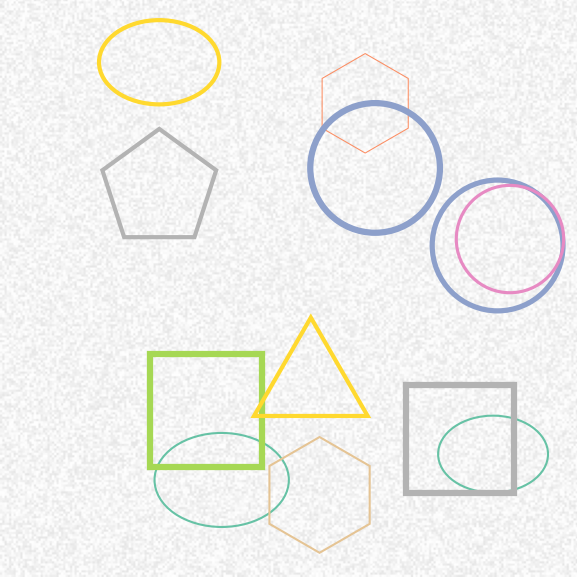[{"shape": "oval", "thickness": 1, "radius": 0.58, "center": [0.384, 0.168]}, {"shape": "oval", "thickness": 1, "radius": 0.48, "center": [0.854, 0.213]}, {"shape": "hexagon", "thickness": 0.5, "radius": 0.43, "center": [0.632, 0.82]}, {"shape": "circle", "thickness": 2.5, "radius": 0.57, "center": [0.862, 0.574]}, {"shape": "circle", "thickness": 3, "radius": 0.56, "center": [0.65, 0.708]}, {"shape": "circle", "thickness": 1.5, "radius": 0.46, "center": [0.883, 0.585]}, {"shape": "square", "thickness": 3, "radius": 0.49, "center": [0.357, 0.288]}, {"shape": "triangle", "thickness": 2, "radius": 0.57, "center": [0.538, 0.336]}, {"shape": "oval", "thickness": 2, "radius": 0.52, "center": [0.276, 0.891]}, {"shape": "hexagon", "thickness": 1, "radius": 0.5, "center": [0.553, 0.142]}, {"shape": "pentagon", "thickness": 2, "radius": 0.52, "center": [0.276, 0.672]}, {"shape": "square", "thickness": 3, "radius": 0.47, "center": [0.796, 0.24]}]